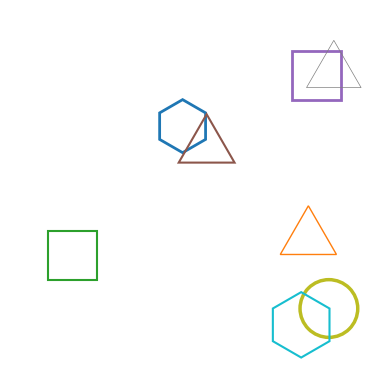[{"shape": "hexagon", "thickness": 2, "radius": 0.34, "center": [0.474, 0.672]}, {"shape": "triangle", "thickness": 1, "radius": 0.42, "center": [0.801, 0.381]}, {"shape": "square", "thickness": 1.5, "radius": 0.31, "center": [0.188, 0.337]}, {"shape": "square", "thickness": 2, "radius": 0.32, "center": [0.821, 0.804]}, {"shape": "triangle", "thickness": 1.5, "radius": 0.42, "center": [0.537, 0.619]}, {"shape": "triangle", "thickness": 0.5, "radius": 0.41, "center": [0.867, 0.813]}, {"shape": "circle", "thickness": 2.5, "radius": 0.37, "center": [0.854, 0.199]}, {"shape": "hexagon", "thickness": 1.5, "radius": 0.42, "center": [0.782, 0.156]}]